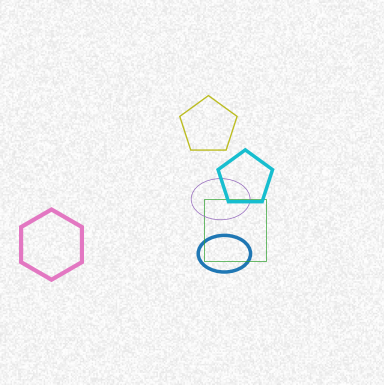[{"shape": "oval", "thickness": 2.5, "radius": 0.34, "center": [0.583, 0.341]}, {"shape": "square", "thickness": 0.5, "radius": 0.4, "center": [0.61, 0.403]}, {"shape": "oval", "thickness": 0.5, "radius": 0.38, "center": [0.573, 0.483]}, {"shape": "hexagon", "thickness": 3, "radius": 0.46, "center": [0.134, 0.365]}, {"shape": "pentagon", "thickness": 1, "radius": 0.39, "center": [0.541, 0.673]}, {"shape": "pentagon", "thickness": 2.5, "radius": 0.37, "center": [0.637, 0.536]}]